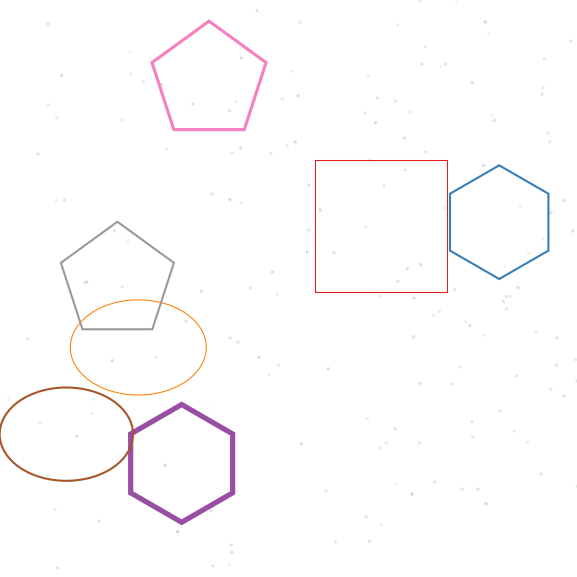[{"shape": "square", "thickness": 0.5, "radius": 0.57, "center": [0.66, 0.607]}, {"shape": "hexagon", "thickness": 1, "radius": 0.49, "center": [0.864, 0.614]}, {"shape": "hexagon", "thickness": 2.5, "radius": 0.51, "center": [0.315, 0.197]}, {"shape": "oval", "thickness": 0.5, "radius": 0.59, "center": [0.239, 0.398]}, {"shape": "oval", "thickness": 1, "radius": 0.58, "center": [0.115, 0.247]}, {"shape": "pentagon", "thickness": 1.5, "radius": 0.52, "center": [0.362, 0.859]}, {"shape": "pentagon", "thickness": 1, "radius": 0.51, "center": [0.203, 0.512]}]